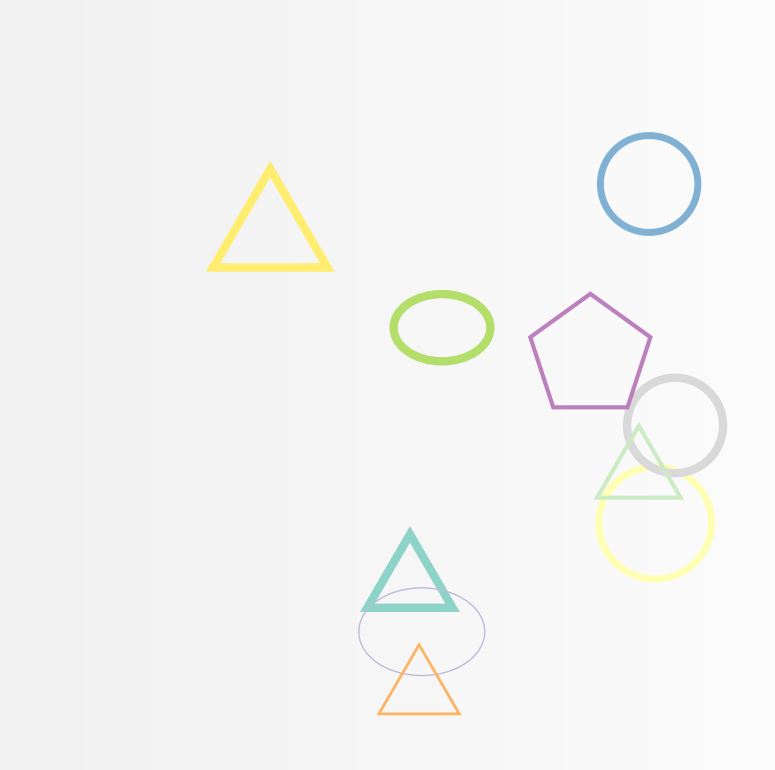[{"shape": "triangle", "thickness": 3, "radius": 0.32, "center": [0.529, 0.242]}, {"shape": "circle", "thickness": 2.5, "radius": 0.36, "center": [0.845, 0.321]}, {"shape": "oval", "thickness": 0.5, "radius": 0.41, "center": [0.544, 0.18]}, {"shape": "circle", "thickness": 2.5, "radius": 0.31, "center": [0.838, 0.761]}, {"shape": "triangle", "thickness": 1, "radius": 0.3, "center": [0.541, 0.103]}, {"shape": "oval", "thickness": 3, "radius": 0.31, "center": [0.57, 0.574]}, {"shape": "circle", "thickness": 3, "radius": 0.31, "center": [0.871, 0.447]}, {"shape": "pentagon", "thickness": 1.5, "radius": 0.41, "center": [0.762, 0.537]}, {"shape": "triangle", "thickness": 1.5, "radius": 0.31, "center": [0.824, 0.385]}, {"shape": "triangle", "thickness": 3, "radius": 0.43, "center": [0.349, 0.695]}]